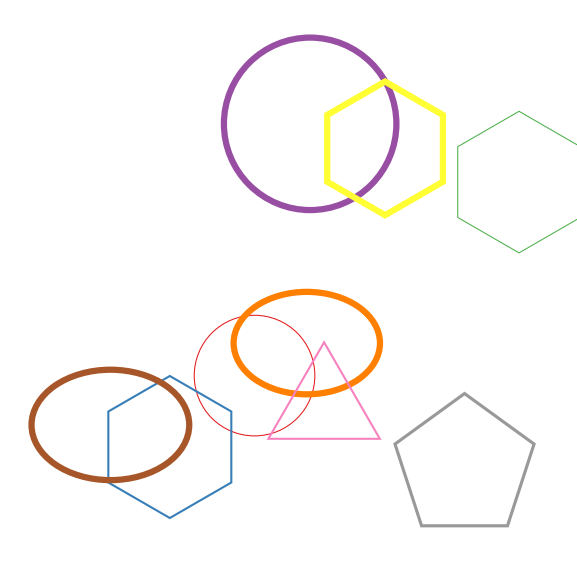[{"shape": "circle", "thickness": 0.5, "radius": 0.52, "center": [0.441, 0.349]}, {"shape": "hexagon", "thickness": 1, "radius": 0.61, "center": [0.294, 0.225]}, {"shape": "hexagon", "thickness": 0.5, "radius": 0.61, "center": [0.899, 0.684]}, {"shape": "circle", "thickness": 3, "radius": 0.75, "center": [0.537, 0.785]}, {"shape": "oval", "thickness": 3, "radius": 0.63, "center": [0.531, 0.405]}, {"shape": "hexagon", "thickness": 3, "radius": 0.58, "center": [0.667, 0.742]}, {"shape": "oval", "thickness": 3, "radius": 0.68, "center": [0.191, 0.263]}, {"shape": "triangle", "thickness": 1, "radius": 0.56, "center": [0.561, 0.295]}, {"shape": "pentagon", "thickness": 1.5, "radius": 0.63, "center": [0.804, 0.191]}]